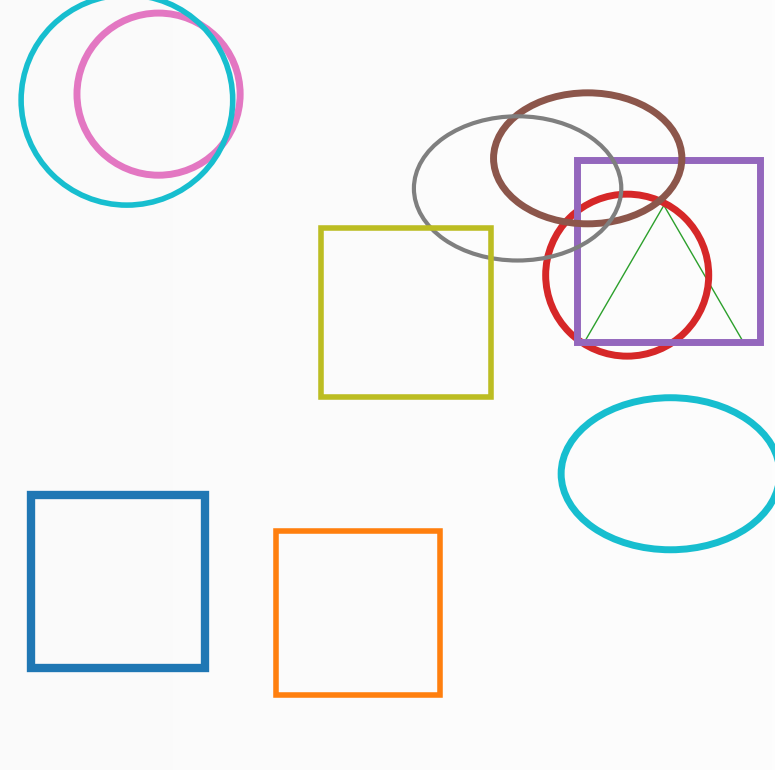[{"shape": "square", "thickness": 3, "radius": 0.56, "center": [0.152, 0.245]}, {"shape": "square", "thickness": 2, "radius": 0.53, "center": [0.462, 0.204]}, {"shape": "triangle", "thickness": 0.5, "radius": 0.59, "center": [0.857, 0.616]}, {"shape": "circle", "thickness": 2.5, "radius": 0.53, "center": [0.809, 0.643]}, {"shape": "square", "thickness": 2.5, "radius": 0.59, "center": [0.863, 0.674]}, {"shape": "oval", "thickness": 2.5, "radius": 0.61, "center": [0.758, 0.794]}, {"shape": "circle", "thickness": 2.5, "radius": 0.53, "center": [0.205, 0.878]}, {"shape": "oval", "thickness": 1.5, "radius": 0.67, "center": [0.668, 0.755]}, {"shape": "square", "thickness": 2, "radius": 0.55, "center": [0.524, 0.594]}, {"shape": "circle", "thickness": 2, "radius": 0.68, "center": [0.164, 0.87]}, {"shape": "oval", "thickness": 2.5, "radius": 0.71, "center": [0.865, 0.385]}]